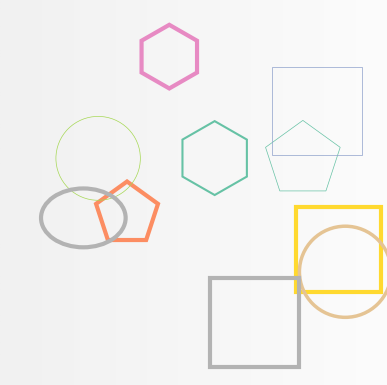[{"shape": "hexagon", "thickness": 1.5, "radius": 0.48, "center": [0.554, 0.589]}, {"shape": "pentagon", "thickness": 0.5, "radius": 0.51, "center": [0.782, 0.586]}, {"shape": "pentagon", "thickness": 3, "radius": 0.42, "center": [0.328, 0.445]}, {"shape": "square", "thickness": 0.5, "radius": 0.58, "center": [0.818, 0.712]}, {"shape": "hexagon", "thickness": 3, "radius": 0.41, "center": [0.437, 0.853]}, {"shape": "circle", "thickness": 0.5, "radius": 0.54, "center": [0.253, 0.589]}, {"shape": "square", "thickness": 3, "radius": 0.55, "center": [0.874, 0.351]}, {"shape": "circle", "thickness": 2.5, "radius": 0.59, "center": [0.891, 0.294]}, {"shape": "oval", "thickness": 3, "radius": 0.55, "center": [0.215, 0.434]}, {"shape": "square", "thickness": 3, "radius": 0.58, "center": [0.656, 0.162]}]